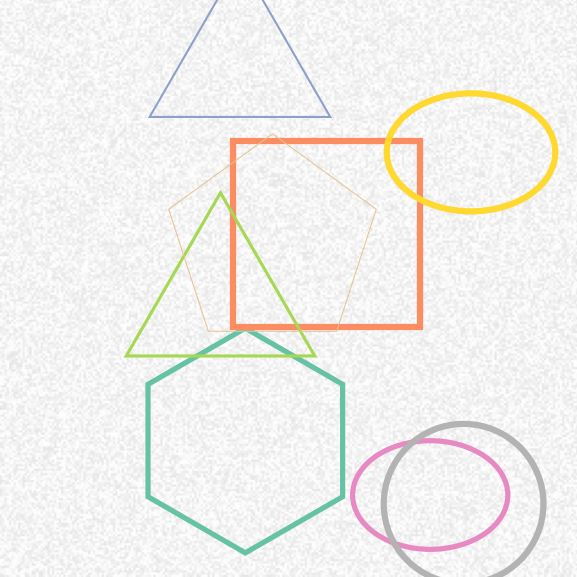[{"shape": "hexagon", "thickness": 2.5, "radius": 0.97, "center": [0.425, 0.236]}, {"shape": "square", "thickness": 3, "radius": 0.81, "center": [0.565, 0.594]}, {"shape": "triangle", "thickness": 1, "radius": 0.9, "center": [0.415, 0.887]}, {"shape": "oval", "thickness": 2.5, "radius": 0.67, "center": [0.745, 0.142]}, {"shape": "triangle", "thickness": 1.5, "radius": 0.94, "center": [0.382, 0.477]}, {"shape": "oval", "thickness": 3, "radius": 0.73, "center": [0.816, 0.735]}, {"shape": "pentagon", "thickness": 0.5, "radius": 0.94, "center": [0.472, 0.578]}, {"shape": "circle", "thickness": 3, "radius": 0.69, "center": [0.803, 0.127]}]